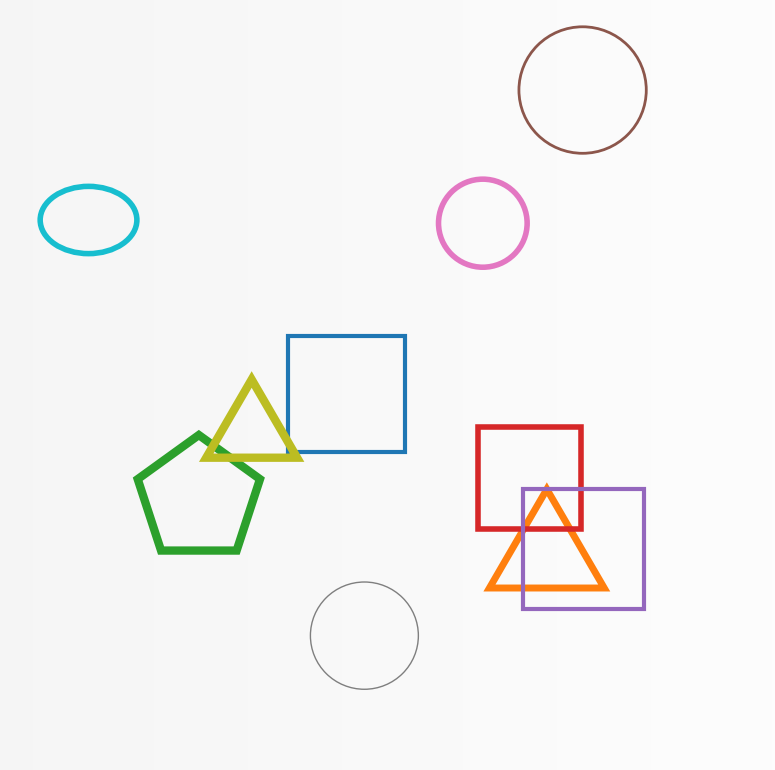[{"shape": "square", "thickness": 1.5, "radius": 0.38, "center": [0.448, 0.489]}, {"shape": "triangle", "thickness": 2.5, "radius": 0.43, "center": [0.706, 0.279]}, {"shape": "pentagon", "thickness": 3, "radius": 0.41, "center": [0.257, 0.352]}, {"shape": "square", "thickness": 2, "radius": 0.33, "center": [0.683, 0.379]}, {"shape": "square", "thickness": 1.5, "radius": 0.39, "center": [0.753, 0.287]}, {"shape": "circle", "thickness": 1, "radius": 0.41, "center": [0.752, 0.883]}, {"shape": "circle", "thickness": 2, "radius": 0.29, "center": [0.623, 0.71]}, {"shape": "circle", "thickness": 0.5, "radius": 0.35, "center": [0.47, 0.174]}, {"shape": "triangle", "thickness": 3, "radius": 0.34, "center": [0.325, 0.439]}, {"shape": "oval", "thickness": 2, "radius": 0.31, "center": [0.114, 0.714]}]